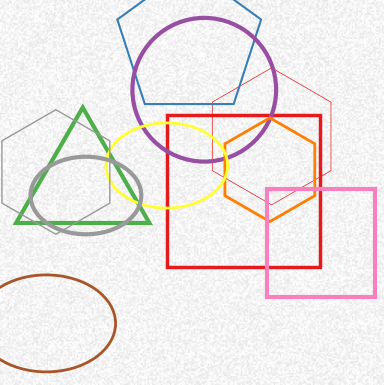[{"shape": "square", "thickness": 2.5, "radius": 0.99, "center": [0.632, 0.504]}, {"shape": "hexagon", "thickness": 0.5, "radius": 0.89, "center": [0.706, 0.646]}, {"shape": "pentagon", "thickness": 1.5, "radius": 0.98, "center": [0.492, 0.889]}, {"shape": "triangle", "thickness": 3, "radius": 1.0, "center": [0.215, 0.521]}, {"shape": "circle", "thickness": 3, "radius": 0.93, "center": [0.531, 0.767]}, {"shape": "hexagon", "thickness": 2, "radius": 0.67, "center": [0.701, 0.559]}, {"shape": "oval", "thickness": 2, "radius": 0.79, "center": [0.433, 0.57]}, {"shape": "oval", "thickness": 2, "radius": 0.9, "center": [0.12, 0.16]}, {"shape": "square", "thickness": 3, "radius": 0.7, "center": [0.834, 0.369]}, {"shape": "oval", "thickness": 3, "radius": 0.72, "center": [0.223, 0.492]}, {"shape": "hexagon", "thickness": 1, "radius": 0.81, "center": [0.145, 0.553]}]